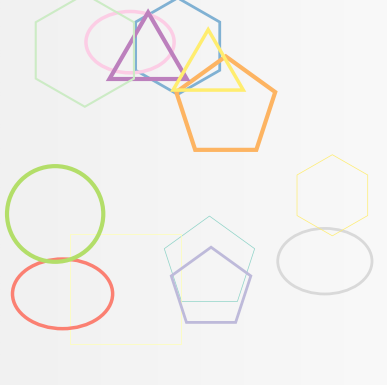[{"shape": "pentagon", "thickness": 0.5, "radius": 0.61, "center": [0.541, 0.316]}, {"shape": "square", "thickness": 0.5, "radius": 0.71, "center": [0.323, 0.249]}, {"shape": "pentagon", "thickness": 2, "radius": 0.54, "center": [0.545, 0.25]}, {"shape": "oval", "thickness": 2.5, "radius": 0.65, "center": [0.161, 0.237]}, {"shape": "hexagon", "thickness": 2, "radius": 0.63, "center": [0.459, 0.88]}, {"shape": "pentagon", "thickness": 3, "radius": 0.67, "center": [0.583, 0.719]}, {"shape": "circle", "thickness": 3, "radius": 0.62, "center": [0.142, 0.444]}, {"shape": "oval", "thickness": 2.5, "radius": 0.57, "center": [0.336, 0.891]}, {"shape": "oval", "thickness": 2, "radius": 0.61, "center": [0.838, 0.322]}, {"shape": "triangle", "thickness": 3, "radius": 0.58, "center": [0.382, 0.852]}, {"shape": "hexagon", "thickness": 1.5, "radius": 0.73, "center": [0.219, 0.869]}, {"shape": "hexagon", "thickness": 0.5, "radius": 0.53, "center": [0.858, 0.493]}, {"shape": "triangle", "thickness": 2.5, "radius": 0.52, "center": [0.537, 0.818]}]